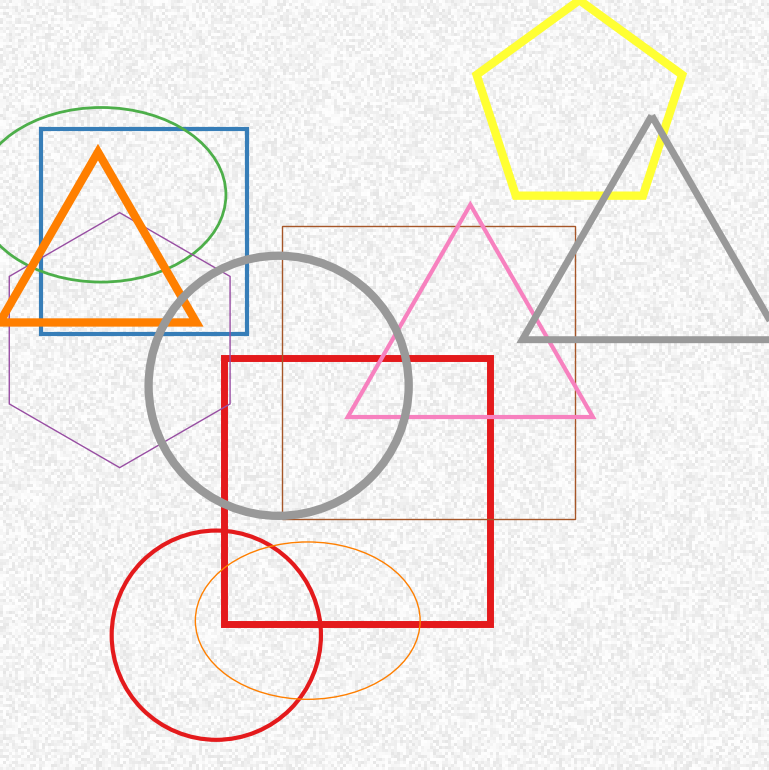[{"shape": "square", "thickness": 2.5, "radius": 0.86, "center": [0.464, 0.362]}, {"shape": "circle", "thickness": 1.5, "radius": 0.68, "center": [0.281, 0.175]}, {"shape": "square", "thickness": 1.5, "radius": 0.67, "center": [0.187, 0.7]}, {"shape": "oval", "thickness": 1, "radius": 0.81, "center": [0.131, 0.747]}, {"shape": "hexagon", "thickness": 0.5, "radius": 0.83, "center": [0.155, 0.558]}, {"shape": "triangle", "thickness": 3, "radius": 0.74, "center": [0.127, 0.655]}, {"shape": "oval", "thickness": 0.5, "radius": 0.73, "center": [0.4, 0.194]}, {"shape": "pentagon", "thickness": 3, "radius": 0.7, "center": [0.752, 0.859]}, {"shape": "square", "thickness": 0.5, "radius": 0.95, "center": [0.557, 0.516]}, {"shape": "triangle", "thickness": 1.5, "radius": 0.92, "center": [0.611, 0.55]}, {"shape": "triangle", "thickness": 2.5, "radius": 0.97, "center": [0.846, 0.656]}, {"shape": "circle", "thickness": 3, "radius": 0.84, "center": [0.362, 0.499]}]